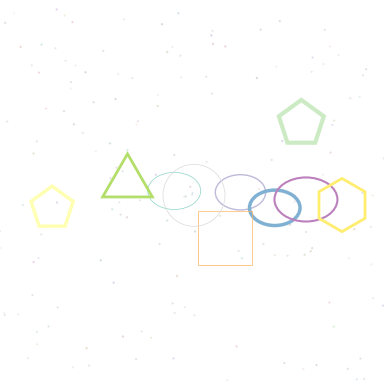[{"shape": "oval", "thickness": 0.5, "radius": 0.34, "center": [0.453, 0.504]}, {"shape": "pentagon", "thickness": 2.5, "radius": 0.29, "center": [0.135, 0.459]}, {"shape": "oval", "thickness": 1, "radius": 0.33, "center": [0.625, 0.501]}, {"shape": "oval", "thickness": 2.5, "radius": 0.33, "center": [0.714, 0.46]}, {"shape": "square", "thickness": 0.5, "radius": 0.35, "center": [0.584, 0.382]}, {"shape": "triangle", "thickness": 2, "radius": 0.37, "center": [0.331, 0.526]}, {"shape": "circle", "thickness": 0.5, "radius": 0.4, "center": [0.504, 0.493]}, {"shape": "oval", "thickness": 1.5, "radius": 0.41, "center": [0.795, 0.482]}, {"shape": "pentagon", "thickness": 3, "radius": 0.31, "center": [0.783, 0.679]}, {"shape": "hexagon", "thickness": 2, "radius": 0.35, "center": [0.888, 0.467]}]